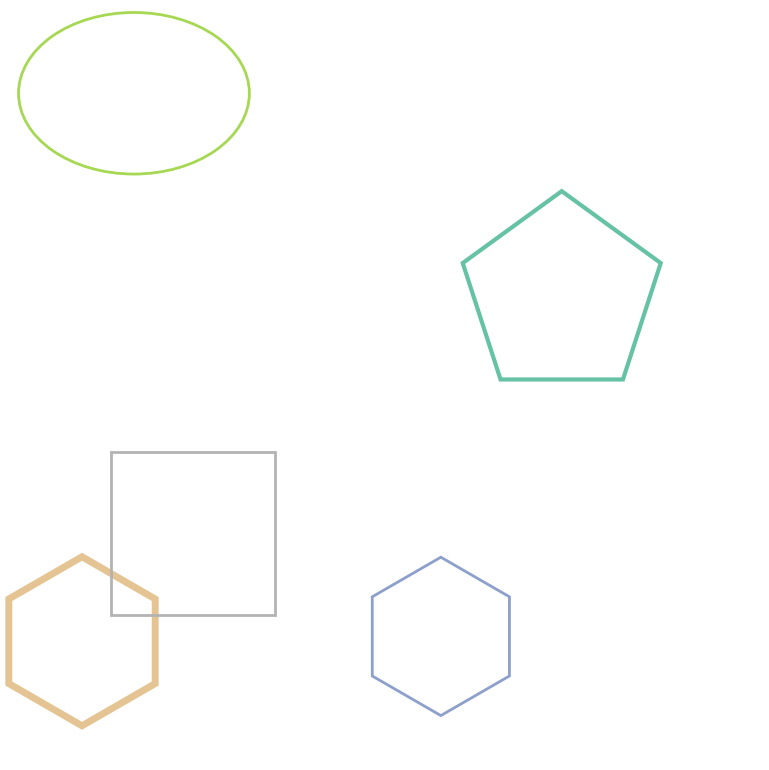[{"shape": "pentagon", "thickness": 1.5, "radius": 0.68, "center": [0.73, 0.617]}, {"shape": "hexagon", "thickness": 1, "radius": 0.51, "center": [0.573, 0.174]}, {"shape": "oval", "thickness": 1, "radius": 0.75, "center": [0.174, 0.879]}, {"shape": "hexagon", "thickness": 2.5, "radius": 0.55, "center": [0.107, 0.167]}, {"shape": "square", "thickness": 1, "radius": 0.53, "center": [0.25, 0.307]}]